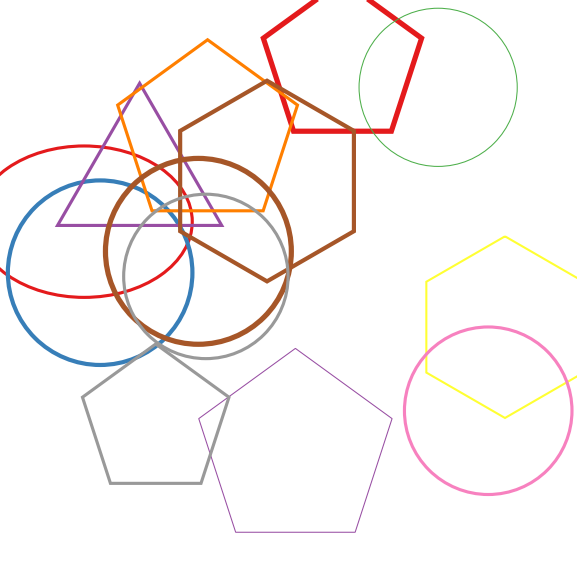[{"shape": "oval", "thickness": 1.5, "radius": 0.94, "center": [0.146, 0.615]}, {"shape": "pentagon", "thickness": 2.5, "radius": 0.72, "center": [0.593, 0.888]}, {"shape": "circle", "thickness": 2, "radius": 0.8, "center": [0.173, 0.527]}, {"shape": "circle", "thickness": 0.5, "radius": 0.68, "center": [0.759, 0.848]}, {"shape": "pentagon", "thickness": 0.5, "radius": 0.88, "center": [0.512, 0.22]}, {"shape": "triangle", "thickness": 1.5, "radius": 0.82, "center": [0.242, 0.691]}, {"shape": "pentagon", "thickness": 1.5, "radius": 0.82, "center": [0.359, 0.767]}, {"shape": "hexagon", "thickness": 1, "radius": 0.79, "center": [0.874, 0.433]}, {"shape": "hexagon", "thickness": 2, "radius": 0.87, "center": [0.462, 0.686]}, {"shape": "circle", "thickness": 2.5, "radius": 0.8, "center": [0.344, 0.564]}, {"shape": "circle", "thickness": 1.5, "radius": 0.73, "center": [0.845, 0.288]}, {"shape": "circle", "thickness": 1.5, "radius": 0.71, "center": [0.356, 0.52]}, {"shape": "pentagon", "thickness": 1.5, "radius": 0.67, "center": [0.27, 0.27]}]